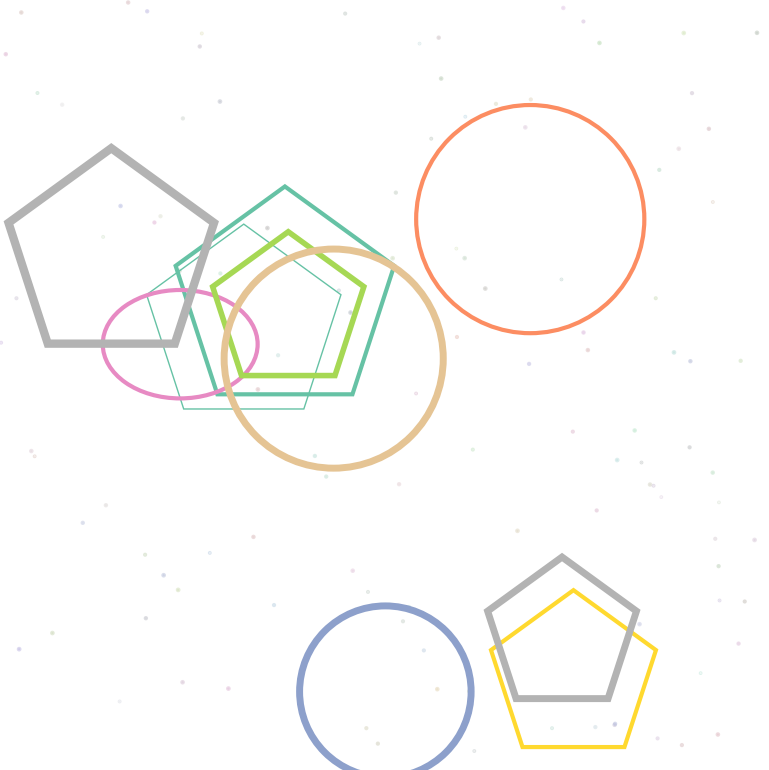[{"shape": "pentagon", "thickness": 0.5, "radius": 0.66, "center": [0.317, 0.576]}, {"shape": "pentagon", "thickness": 1.5, "radius": 0.75, "center": [0.37, 0.609]}, {"shape": "circle", "thickness": 1.5, "radius": 0.74, "center": [0.689, 0.715]}, {"shape": "circle", "thickness": 2.5, "radius": 0.56, "center": [0.5, 0.102]}, {"shape": "oval", "thickness": 1.5, "radius": 0.5, "center": [0.234, 0.553]}, {"shape": "pentagon", "thickness": 2, "radius": 0.52, "center": [0.374, 0.596]}, {"shape": "pentagon", "thickness": 1.5, "radius": 0.56, "center": [0.745, 0.121]}, {"shape": "circle", "thickness": 2.5, "radius": 0.71, "center": [0.433, 0.534]}, {"shape": "pentagon", "thickness": 3, "radius": 0.7, "center": [0.145, 0.667]}, {"shape": "pentagon", "thickness": 2.5, "radius": 0.51, "center": [0.73, 0.175]}]